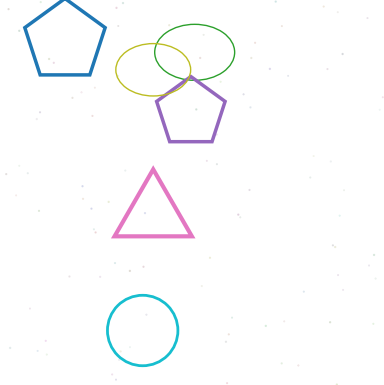[{"shape": "pentagon", "thickness": 2.5, "radius": 0.55, "center": [0.169, 0.894]}, {"shape": "oval", "thickness": 1, "radius": 0.52, "center": [0.506, 0.864]}, {"shape": "pentagon", "thickness": 2.5, "radius": 0.47, "center": [0.496, 0.708]}, {"shape": "triangle", "thickness": 3, "radius": 0.58, "center": [0.398, 0.444]}, {"shape": "oval", "thickness": 1, "radius": 0.49, "center": [0.398, 0.819]}, {"shape": "circle", "thickness": 2, "radius": 0.46, "center": [0.371, 0.142]}]